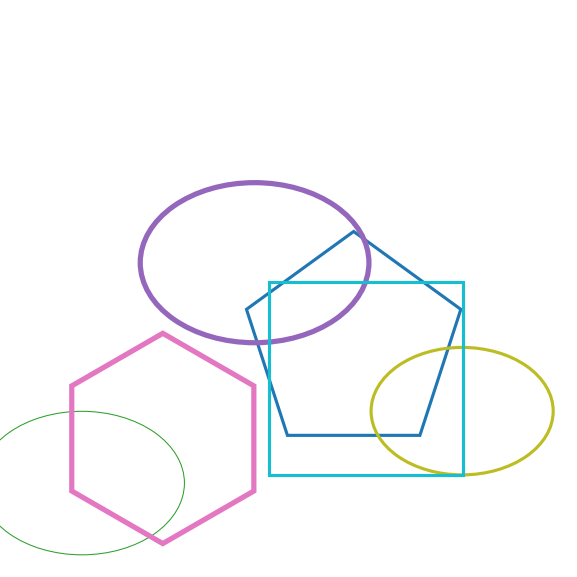[{"shape": "pentagon", "thickness": 1.5, "radius": 0.98, "center": [0.612, 0.403]}, {"shape": "oval", "thickness": 0.5, "radius": 0.89, "center": [0.142, 0.163]}, {"shape": "oval", "thickness": 2.5, "radius": 0.99, "center": [0.441, 0.544]}, {"shape": "hexagon", "thickness": 2.5, "radius": 0.91, "center": [0.282, 0.24]}, {"shape": "oval", "thickness": 1.5, "radius": 0.79, "center": [0.8, 0.287]}, {"shape": "square", "thickness": 1.5, "radius": 0.84, "center": [0.634, 0.344]}]